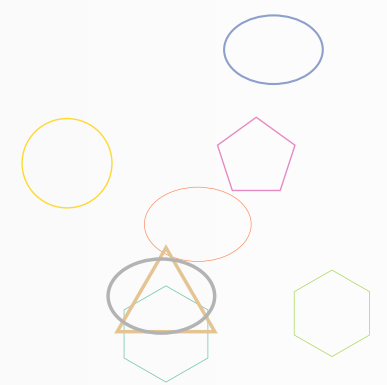[{"shape": "hexagon", "thickness": 0.5, "radius": 0.62, "center": [0.428, 0.133]}, {"shape": "oval", "thickness": 0.5, "radius": 0.69, "center": [0.51, 0.417]}, {"shape": "oval", "thickness": 1.5, "radius": 0.64, "center": [0.706, 0.871]}, {"shape": "pentagon", "thickness": 1, "radius": 0.53, "center": [0.661, 0.59]}, {"shape": "hexagon", "thickness": 0.5, "radius": 0.56, "center": [0.857, 0.186]}, {"shape": "circle", "thickness": 1, "radius": 0.58, "center": [0.173, 0.576]}, {"shape": "triangle", "thickness": 2.5, "radius": 0.73, "center": [0.428, 0.211]}, {"shape": "oval", "thickness": 2.5, "radius": 0.69, "center": [0.416, 0.231]}]